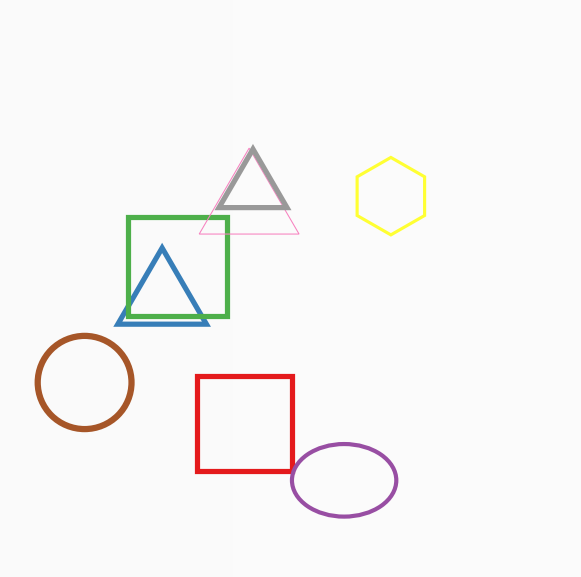[{"shape": "square", "thickness": 2.5, "radius": 0.41, "center": [0.42, 0.266]}, {"shape": "triangle", "thickness": 2.5, "radius": 0.44, "center": [0.279, 0.482]}, {"shape": "square", "thickness": 2.5, "radius": 0.43, "center": [0.305, 0.538]}, {"shape": "oval", "thickness": 2, "radius": 0.45, "center": [0.592, 0.167]}, {"shape": "hexagon", "thickness": 1.5, "radius": 0.34, "center": [0.672, 0.659]}, {"shape": "circle", "thickness": 3, "radius": 0.4, "center": [0.146, 0.337]}, {"shape": "triangle", "thickness": 0.5, "radius": 0.5, "center": [0.429, 0.643]}, {"shape": "triangle", "thickness": 2.5, "radius": 0.34, "center": [0.435, 0.673]}]